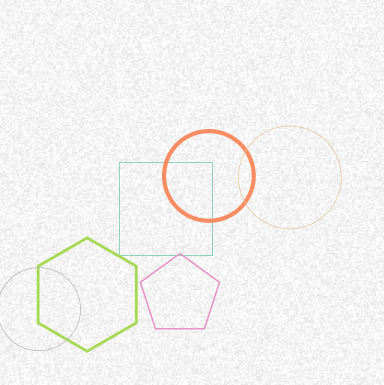[{"shape": "square", "thickness": 0.5, "radius": 0.6, "center": [0.429, 0.458]}, {"shape": "circle", "thickness": 3, "radius": 0.58, "center": [0.543, 0.543]}, {"shape": "pentagon", "thickness": 1, "radius": 0.54, "center": [0.467, 0.233]}, {"shape": "hexagon", "thickness": 2, "radius": 0.74, "center": [0.227, 0.235]}, {"shape": "circle", "thickness": 0.5, "radius": 0.67, "center": [0.753, 0.539]}, {"shape": "circle", "thickness": 0.5, "radius": 0.54, "center": [0.101, 0.197]}]